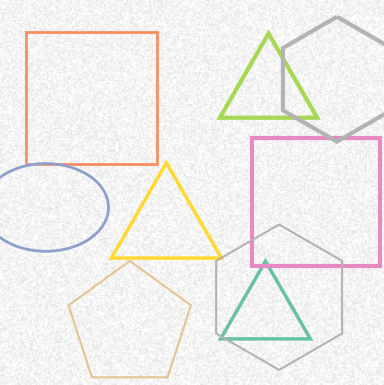[{"shape": "triangle", "thickness": 2.5, "radius": 0.67, "center": [0.69, 0.187]}, {"shape": "square", "thickness": 2, "radius": 0.85, "center": [0.237, 0.746]}, {"shape": "oval", "thickness": 2, "radius": 0.81, "center": [0.119, 0.461]}, {"shape": "square", "thickness": 3, "radius": 0.83, "center": [0.82, 0.475]}, {"shape": "triangle", "thickness": 3, "radius": 0.73, "center": [0.698, 0.767]}, {"shape": "triangle", "thickness": 2.5, "radius": 0.82, "center": [0.432, 0.412]}, {"shape": "pentagon", "thickness": 1.5, "radius": 0.84, "center": [0.337, 0.155]}, {"shape": "hexagon", "thickness": 1.5, "radius": 0.94, "center": [0.725, 0.228]}, {"shape": "hexagon", "thickness": 3, "radius": 0.81, "center": [0.875, 0.794]}]